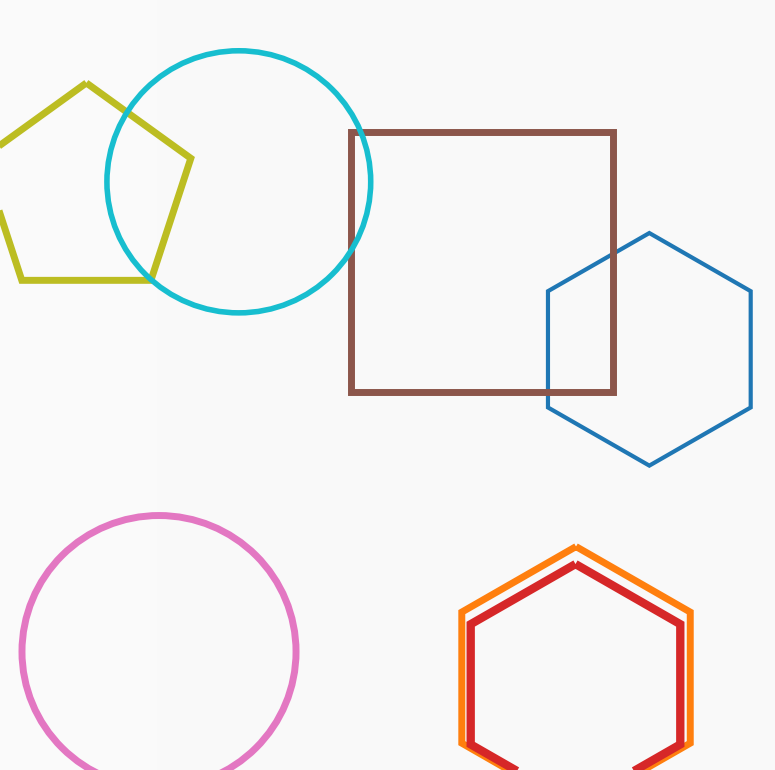[{"shape": "hexagon", "thickness": 1.5, "radius": 0.76, "center": [0.838, 0.546]}, {"shape": "hexagon", "thickness": 2.5, "radius": 0.85, "center": [0.743, 0.12]}, {"shape": "hexagon", "thickness": 3, "radius": 0.78, "center": [0.743, 0.111]}, {"shape": "square", "thickness": 2.5, "radius": 0.84, "center": [0.622, 0.66]}, {"shape": "circle", "thickness": 2.5, "radius": 0.88, "center": [0.205, 0.154]}, {"shape": "pentagon", "thickness": 2.5, "radius": 0.71, "center": [0.111, 0.751]}, {"shape": "circle", "thickness": 2, "radius": 0.85, "center": [0.308, 0.764]}]